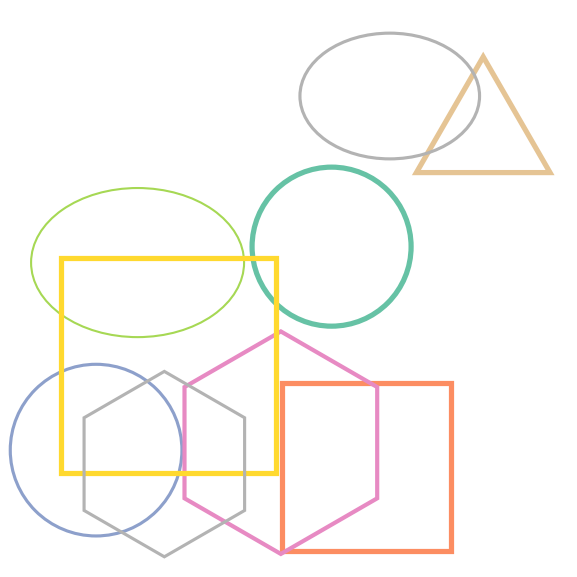[{"shape": "circle", "thickness": 2.5, "radius": 0.69, "center": [0.574, 0.572]}, {"shape": "square", "thickness": 2.5, "radius": 0.73, "center": [0.635, 0.19]}, {"shape": "circle", "thickness": 1.5, "radius": 0.74, "center": [0.166, 0.22]}, {"shape": "hexagon", "thickness": 2, "radius": 0.96, "center": [0.486, 0.233]}, {"shape": "oval", "thickness": 1, "radius": 0.92, "center": [0.238, 0.544]}, {"shape": "square", "thickness": 2.5, "radius": 0.93, "center": [0.292, 0.366]}, {"shape": "triangle", "thickness": 2.5, "radius": 0.67, "center": [0.837, 0.767]}, {"shape": "oval", "thickness": 1.5, "radius": 0.78, "center": [0.675, 0.833]}, {"shape": "hexagon", "thickness": 1.5, "radius": 0.8, "center": [0.285, 0.195]}]